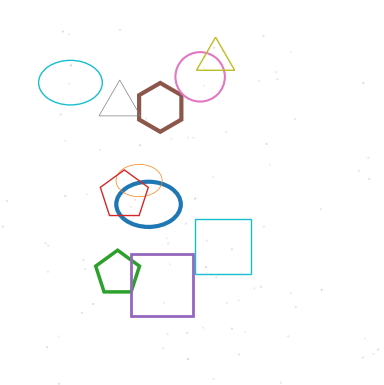[{"shape": "oval", "thickness": 3, "radius": 0.42, "center": [0.386, 0.469]}, {"shape": "oval", "thickness": 0.5, "radius": 0.3, "center": [0.361, 0.531]}, {"shape": "pentagon", "thickness": 2.5, "radius": 0.3, "center": [0.305, 0.29]}, {"shape": "pentagon", "thickness": 1, "radius": 0.33, "center": [0.323, 0.493]}, {"shape": "square", "thickness": 2, "radius": 0.4, "center": [0.421, 0.26]}, {"shape": "hexagon", "thickness": 3, "radius": 0.32, "center": [0.416, 0.721]}, {"shape": "circle", "thickness": 1.5, "radius": 0.32, "center": [0.52, 0.8]}, {"shape": "triangle", "thickness": 0.5, "radius": 0.31, "center": [0.311, 0.73]}, {"shape": "triangle", "thickness": 1, "radius": 0.29, "center": [0.56, 0.846]}, {"shape": "square", "thickness": 1, "radius": 0.36, "center": [0.579, 0.36]}, {"shape": "oval", "thickness": 1, "radius": 0.41, "center": [0.183, 0.785]}]